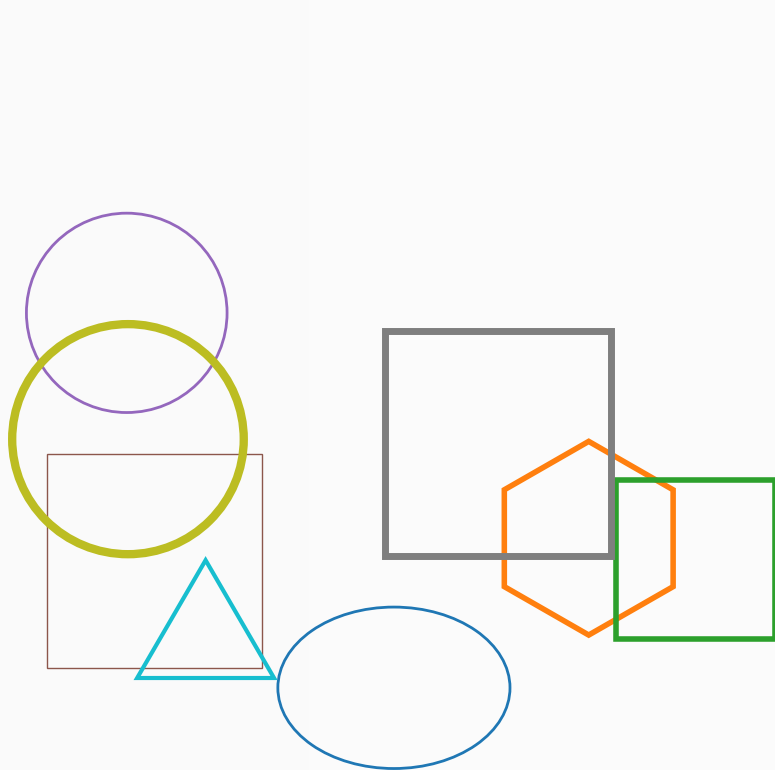[{"shape": "oval", "thickness": 1, "radius": 0.75, "center": [0.508, 0.107]}, {"shape": "hexagon", "thickness": 2, "radius": 0.63, "center": [0.76, 0.301]}, {"shape": "square", "thickness": 2, "radius": 0.52, "center": [0.897, 0.273]}, {"shape": "circle", "thickness": 1, "radius": 0.65, "center": [0.164, 0.594]}, {"shape": "square", "thickness": 0.5, "radius": 0.69, "center": [0.199, 0.271]}, {"shape": "square", "thickness": 2.5, "radius": 0.73, "center": [0.642, 0.424]}, {"shape": "circle", "thickness": 3, "radius": 0.75, "center": [0.165, 0.43]}, {"shape": "triangle", "thickness": 1.5, "radius": 0.51, "center": [0.265, 0.17]}]